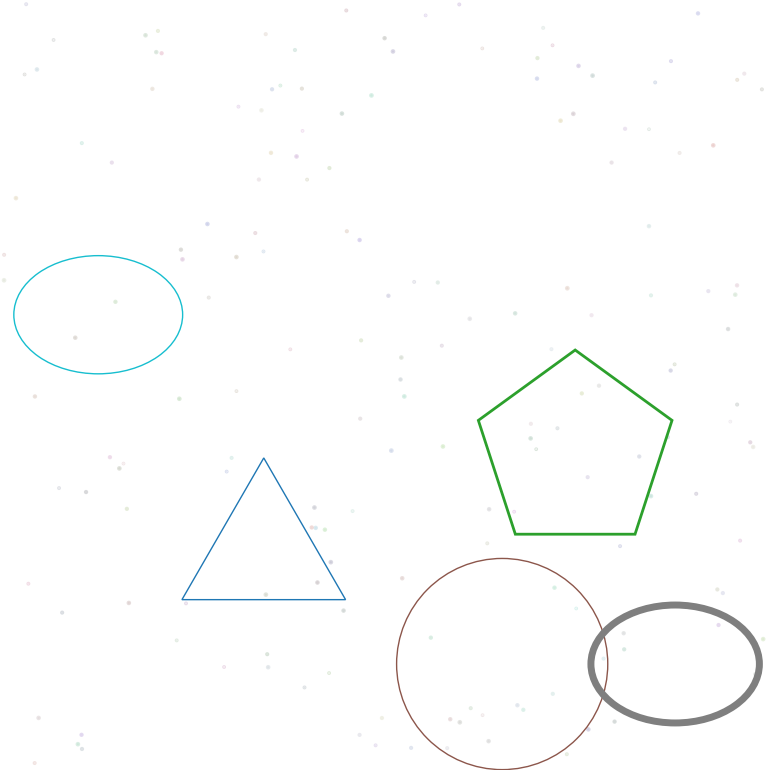[{"shape": "triangle", "thickness": 0.5, "radius": 0.61, "center": [0.343, 0.283]}, {"shape": "pentagon", "thickness": 1, "radius": 0.66, "center": [0.747, 0.413]}, {"shape": "circle", "thickness": 0.5, "radius": 0.69, "center": [0.652, 0.138]}, {"shape": "oval", "thickness": 2.5, "radius": 0.55, "center": [0.877, 0.138]}, {"shape": "oval", "thickness": 0.5, "radius": 0.55, "center": [0.128, 0.591]}]